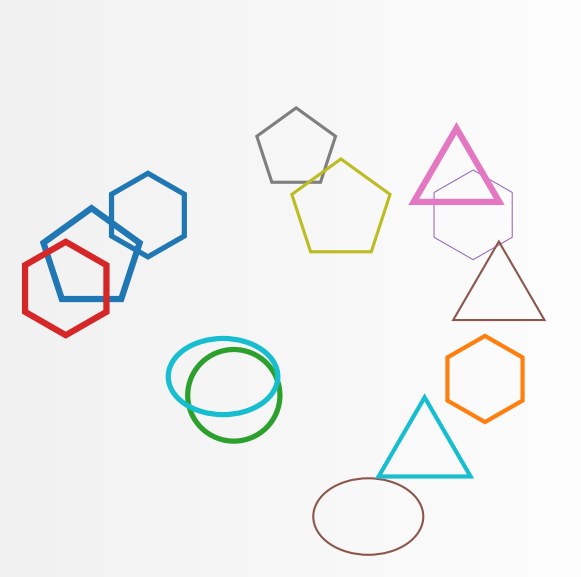[{"shape": "pentagon", "thickness": 3, "radius": 0.43, "center": [0.157, 0.552]}, {"shape": "hexagon", "thickness": 2.5, "radius": 0.36, "center": [0.255, 0.627]}, {"shape": "hexagon", "thickness": 2, "radius": 0.37, "center": [0.834, 0.343]}, {"shape": "circle", "thickness": 2.5, "radius": 0.4, "center": [0.402, 0.315]}, {"shape": "hexagon", "thickness": 3, "radius": 0.4, "center": [0.113, 0.5]}, {"shape": "hexagon", "thickness": 0.5, "radius": 0.39, "center": [0.814, 0.627]}, {"shape": "oval", "thickness": 1, "radius": 0.47, "center": [0.634, 0.105]}, {"shape": "triangle", "thickness": 1, "radius": 0.45, "center": [0.858, 0.49]}, {"shape": "triangle", "thickness": 3, "radius": 0.43, "center": [0.785, 0.692]}, {"shape": "pentagon", "thickness": 1.5, "radius": 0.36, "center": [0.51, 0.741]}, {"shape": "pentagon", "thickness": 1.5, "radius": 0.44, "center": [0.587, 0.635]}, {"shape": "oval", "thickness": 2.5, "radius": 0.47, "center": [0.384, 0.347]}, {"shape": "triangle", "thickness": 2, "radius": 0.46, "center": [0.731, 0.22]}]